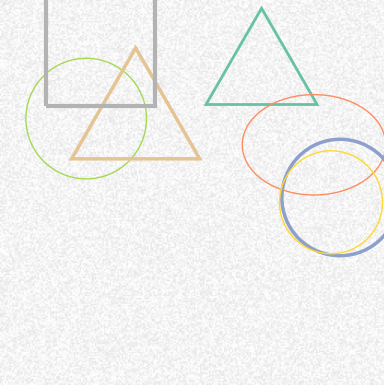[{"shape": "triangle", "thickness": 2, "radius": 0.83, "center": [0.679, 0.812]}, {"shape": "oval", "thickness": 1, "radius": 0.93, "center": [0.815, 0.624]}, {"shape": "circle", "thickness": 2.5, "radius": 0.76, "center": [0.883, 0.487]}, {"shape": "circle", "thickness": 1, "radius": 0.78, "center": [0.224, 0.692]}, {"shape": "circle", "thickness": 1, "radius": 0.67, "center": [0.86, 0.475]}, {"shape": "triangle", "thickness": 2.5, "radius": 0.96, "center": [0.352, 0.684]}, {"shape": "square", "thickness": 3, "radius": 0.71, "center": [0.261, 0.866]}]